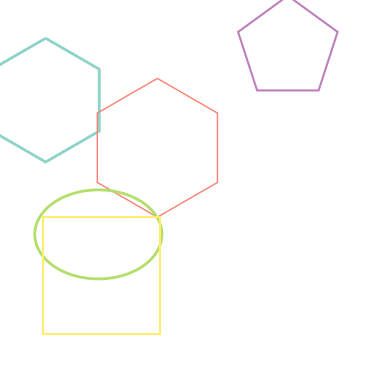[{"shape": "hexagon", "thickness": 2, "radius": 0.8, "center": [0.119, 0.74]}, {"shape": "hexagon", "thickness": 1, "radius": 0.9, "center": [0.409, 0.616]}, {"shape": "oval", "thickness": 2, "radius": 0.83, "center": [0.255, 0.391]}, {"shape": "pentagon", "thickness": 1.5, "radius": 0.68, "center": [0.748, 0.875]}, {"shape": "square", "thickness": 1.5, "radius": 0.76, "center": [0.264, 0.285]}]